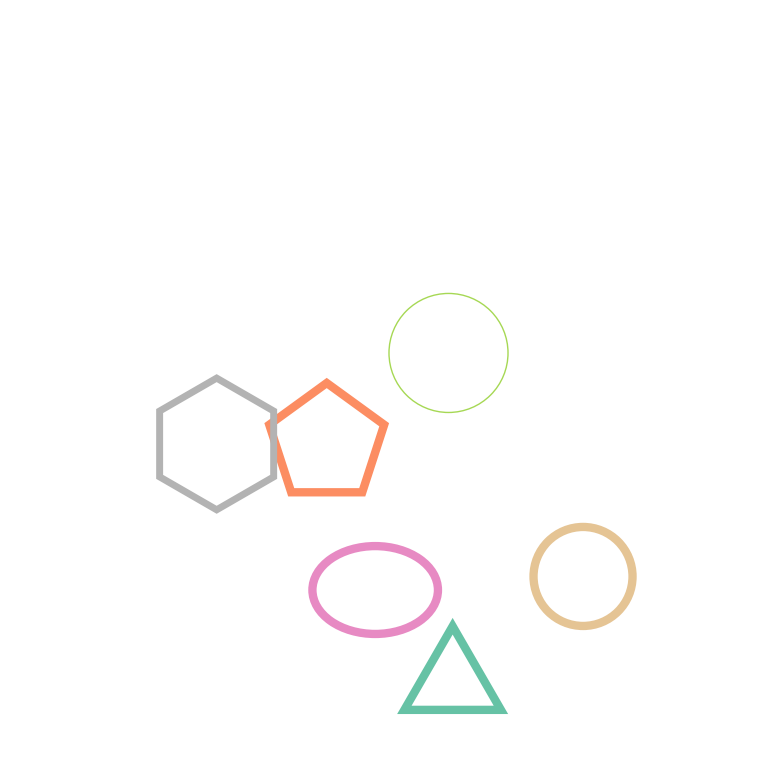[{"shape": "triangle", "thickness": 3, "radius": 0.36, "center": [0.588, 0.114]}, {"shape": "pentagon", "thickness": 3, "radius": 0.39, "center": [0.424, 0.424]}, {"shape": "oval", "thickness": 3, "radius": 0.41, "center": [0.487, 0.234]}, {"shape": "circle", "thickness": 0.5, "radius": 0.39, "center": [0.582, 0.542]}, {"shape": "circle", "thickness": 3, "radius": 0.32, "center": [0.757, 0.251]}, {"shape": "hexagon", "thickness": 2.5, "radius": 0.43, "center": [0.281, 0.423]}]